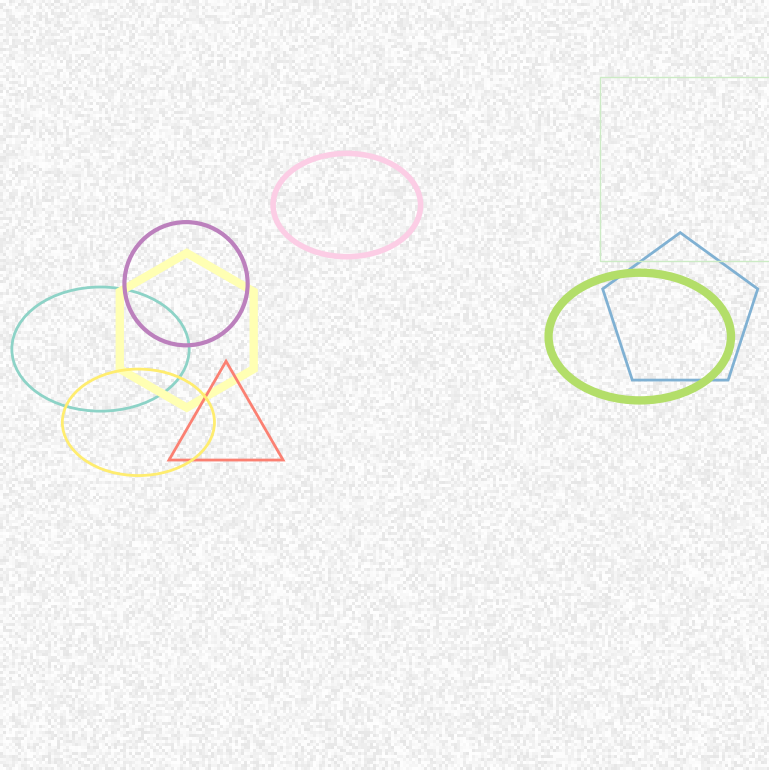[{"shape": "oval", "thickness": 1, "radius": 0.58, "center": [0.131, 0.547]}, {"shape": "hexagon", "thickness": 3, "radius": 0.5, "center": [0.243, 0.571]}, {"shape": "triangle", "thickness": 1, "radius": 0.43, "center": [0.294, 0.445]}, {"shape": "pentagon", "thickness": 1, "radius": 0.53, "center": [0.883, 0.592]}, {"shape": "oval", "thickness": 3, "radius": 0.59, "center": [0.831, 0.563]}, {"shape": "oval", "thickness": 2, "radius": 0.48, "center": [0.45, 0.734]}, {"shape": "circle", "thickness": 1.5, "radius": 0.4, "center": [0.242, 0.632]}, {"shape": "square", "thickness": 0.5, "radius": 0.6, "center": [0.899, 0.78]}, {"shape": "oval", "thickness": 1, "radius": 0.49, "center": [0.18, 0.452]}]